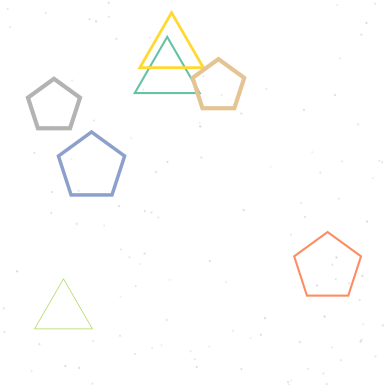[{"shape": "triangle", "thickness": 1.5, "radius": 0.49, "center": [0.434, 0.807]}, {"shape": "pentagon", "thickness": 1.5, "radius": 0.46, "center": [0.851, 0.306]}, {"shape": "pentagon", "thickness": 2.5, "radius": 0.45, "center": [0.238, 0.567]}, {"shape": "triangle", "thickness": 0.5, "radius": 0.43, "center": [0.165, 0.189]}, {"shape": "triangle", "thickness": 2, "radius": 0.48, "center": [0.446, 0.872]}, {"shape": "pentagon", "thickness": 3, "radius": 0.35, "center": [0.567, 0.776]}, {"shape": "pentagon", "thickness": 3, "radius": 0.36, "center": [0.14, 0.724]}]